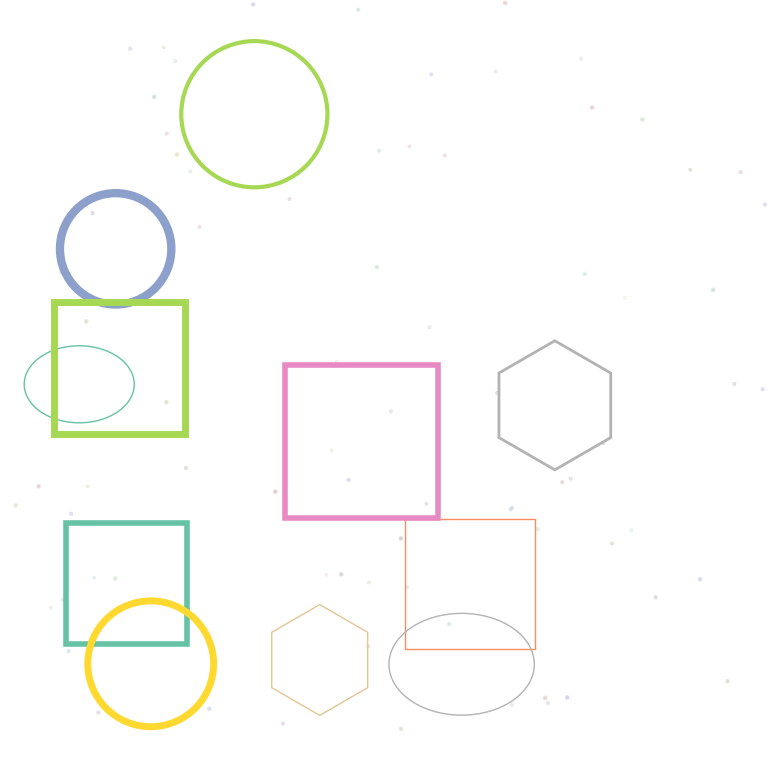[{"shape": "oval", "thickness": 0.5, "radius": 0.36, "center": [0.103, 0.501]}, {"shape": "square", "thickness": 2, "radius": 0.39, "center": [0.164, 0.242]}, {"shape": "square", "thickness": 0.5, "radius": 0.42, "center": [0.611, 0.242]}, {"shape": "circle", "thickness": 3, "radius": 0.36, "center": [0.15, 0.677]}, {"shape": "square", "thickness": 2, "radius": 0.5, "center": [0.469, 0.427]}, {"shape": "square", "thickness": 2.5, "radius": 0.43, "center": [0.155, 0.522]}, {"shape": "circle", "thickness": 1.5, "radius": 0.47, "center": [0.33, 0.852]}, {"shape": "circle", "thickness": 2.5, "radius": 0.41, "center": [0.196, 0.138]}, {"shape": "hexagon", "thickness": 0.5, "radius": 0.36, "center": [0.415, 0.143]}, {"shape": "hexagon", "thickness": 1, "radius": 0.42, "center": [0.721, 0.474]}, {"shape": "oval", "thickness": 0.5, "radius": 0.47, "center": [0.6, 0.137]}]